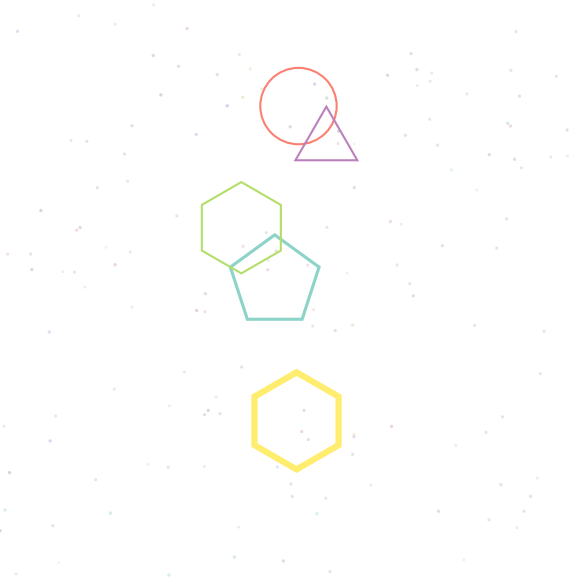[{"shape": "pentagon", "thickness": 1.5, "radius": 0.4, "center": [0.476, 0.512]}, {"shape": "circle", "thickness": 1, "radius": 0.33, "center": [0.517, 0.815]}, {"shape": "hexagon", "thickness": 1, "radius": 0.4, "center": [0.418, 0.605]}, {"shape": "triangle", "thickness": 1, "radius": 0.31, "center": [0.565, 0.753]}, {"shape": "hexagon", "thickness": 3, "radius": 0.42, "center": [0.513, 0.27]}]